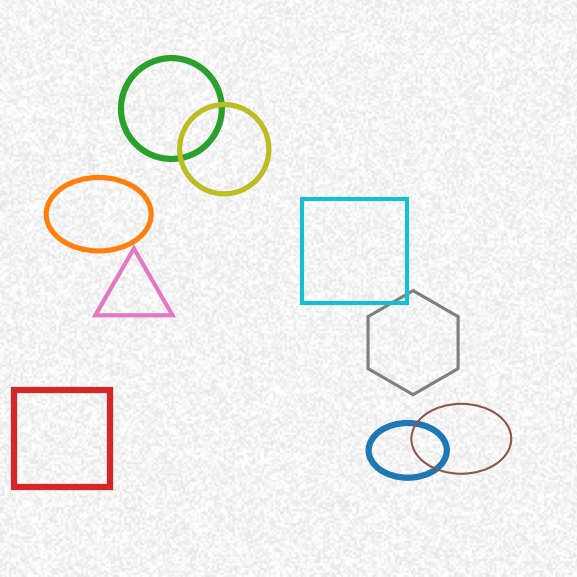[{"shape": "oval", "thickness": 3, "radius": 0.34, "center": [0.706, 0.219]}, {"shape": "oval", "thickness": 2.5, "radius": 0.45, "center": [0.171, 0.628]}, {"shape": "circle", "thickness": 3, "radius": 0.44, "center": [0.297, 0.811]}, {"shape": "square", "thickness": 3, "radius": 0.42, "center": [0.107, 0.24]}, {"shape": "oval", "thickness": 1, "radius": 0.43, "center": [0.799, 0.239]}, {"shape": "triangle", "thickness": 2, "radius": 0.39, "center": [0.232, 0.492]}, {"shape": "hexagon", "thickness": 1.5, "radius": 0.45, "center": [0.715, 0.406]}, {"shape": "circle", "thickness": 2.5, "radius": 0.39, "center": [0.388, 0.741]}, {"shape": "square", "thickness": 2, "radius": 0.45, "center": [0.614, 0.564]}]